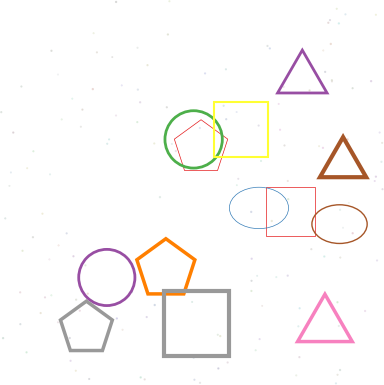[{"shape": "square", "thickness": 0.5, "radius": 0.32, "center": [0.755, 0.451]}, {"shape": "pentagon", "thickness": 0.5, "radius": 0.36, "center": [0.522, 0.616]}, {"shape": "oval", "thickness": 0.5, "radius": 0.38, "center": [0.673, 0.46]}, {"shape": "circle", "thickness": 2, "radius": 0.37, "center": [0.503, 0.638]}, {"shape": "circle", "thickness": 2, "radius": 0.36, "center": [0.277, 0.279]}, {"shape": "triangle", "thickness": 2, "radius": 0.37, "center": [0.785, 0.796]}, {"shape": "pentagon", "thickness": 2.5, "radius": 0.4, "center": [0.431, 0.301]}, {"shape": "square", "thickness": 1.5, "radius": 0.35, "center": [0.626, 0.664]}, {"shape": "triangle", "thickness": 3, "radius": 0.35, "center": [0.891, 0.574]}, {"shape": "oval", "thickness": 1, "radius": 0.36, "center": [0.882, 0.418]}, {"shape": "triangle", "thickness": 2.5, "radius": 0.41, "center": [0.844, 0.154]}, {"shape": "pentagon", "thickness": 2.5, "radius": 0.35, "center": [0.224, 0.147]}, {"shape": "square", "thickness": 3, "radius": 0.42, "center": [0.511, 0.16]}]